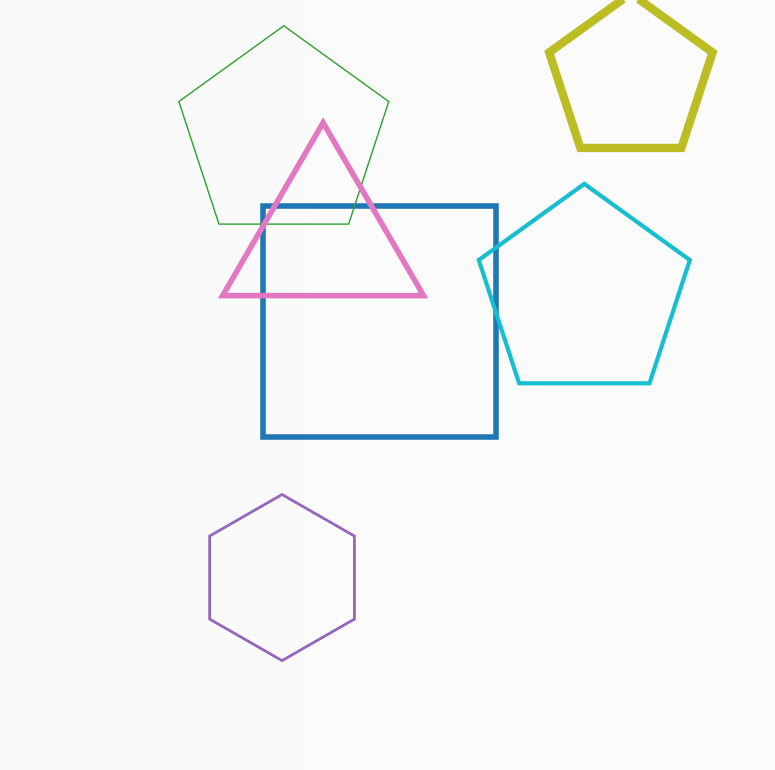[{"shape": "square", "thickness": 2, "radius": 0.75, "center": [0.489, 0.583]}, {"shape": "pentagon", "thickness": 0.5, "radius": 0.71, "center": [0.366, 0.824]}, {"shape": "hexagon", "thickness": 1, "radius": 0.54, "center": [0.364, 0.25]}, {"shape": "triangle", "thickness": 2, "radius": 0.75, "center": [0.417, 0.691]}, {"shape": "pentagon", "thickness": 3, "radius": 0.55, "center": [0.814, 0.898]}, {"shape": "pentagon", "thickness": 1.5, "radius": 0.72, "center": [0.754, 0.618]}]